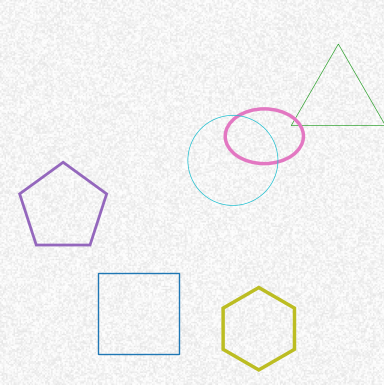[{"shape": "square", "thickness": 1, "radius": 0.53, "center": [0.361, 0.186]}, {"shape": "triangle", "thickness": 0.5, "radius": 0.71, "center": [0.879, 0.744]}, {"shape": "pentagon", "thickness": 2, "radius": 0.59, "center": [0.164, 0.46]}, {"shape": "oval", "thickness": 2.5, "radius": 0.51, "center": [0.687, 0.646]}, {"shape": "hexagon", "thickness": 2.5, "radius": 0.53, "center": [0.672, 0.146]}, {"shape": "circle", "thickness": 0.5, "radius": 0.58, "center": [0.605, 0.583]}]